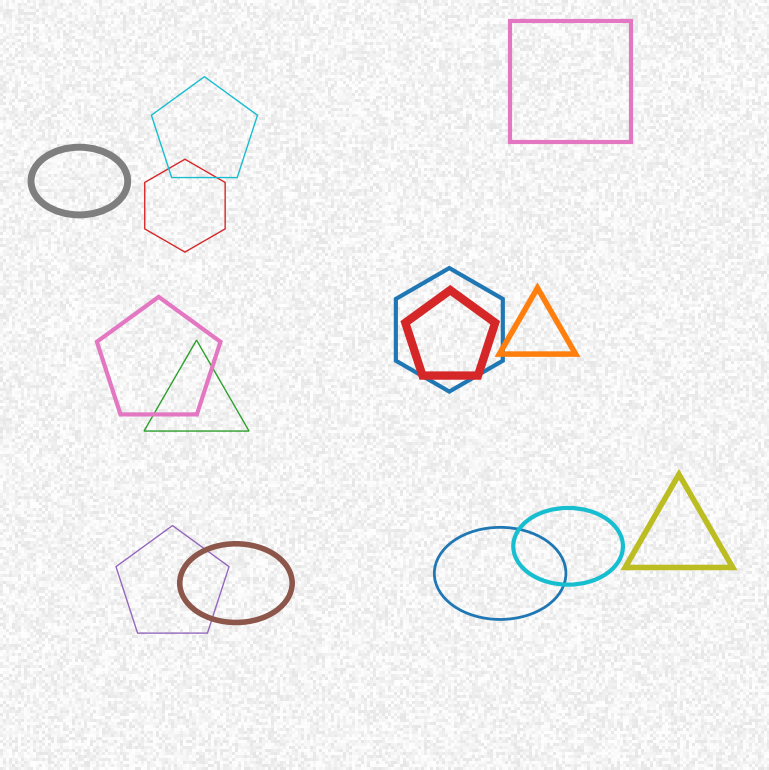[{"shape": "oval", "thickness": 1, "radius": 0.43, "center": [0.65, 0.255]}, {"shape": "hexagon", "thickness": 1.5, "radius": 0.4, "center": [0.584, 0.572]}, {"shape": "triangle", "thickness": 2, "radius": 0.29, "center": [0.698, 0.569]}, {"shape": "triangle", "thickness": 0.5, "radius": 0.39, "center": [0.255, 0.48]}, {"shape": "pentagon", "thickness": 3, "radius": 0.31, "center": [0.585, 0.562]}, {"shape": "hexagon", "thickness": 0.5, "radius": 0.3, "center": [0.24, 0.733]}, {"shape": "pentagon", "thickness": 0.5, "radius": 0.39, "center": [0.224, 0.24]}, {"shape": "oval", "thickness": 2, "radius": 0.37, "center": [0.306, 0.243]}, {"shape": "square", "thickness": 1.5, "radius": 0.39, "center": [0.741, 0.894]}, {"shape": "pentagon", "thickness": 1.5, "radius": 0.42, "center": [0.206, 0.53]}, {"shape": "oval", "thickness": 2.5, "radius": 0.31, "center": [0.103, 0.765]}, {"shape": "triangle", "thickness": 2, "radius": 0.4, "center": [0.882, 0.303]}, {"shape": "pentagon", "thickness": 0.5, "radius": 0.36, "center": [0.266, 0.828]}, {"shape": "oval", "thickness": 1.5, "radius": 0.36, "center": [0.738, 0.291]}]